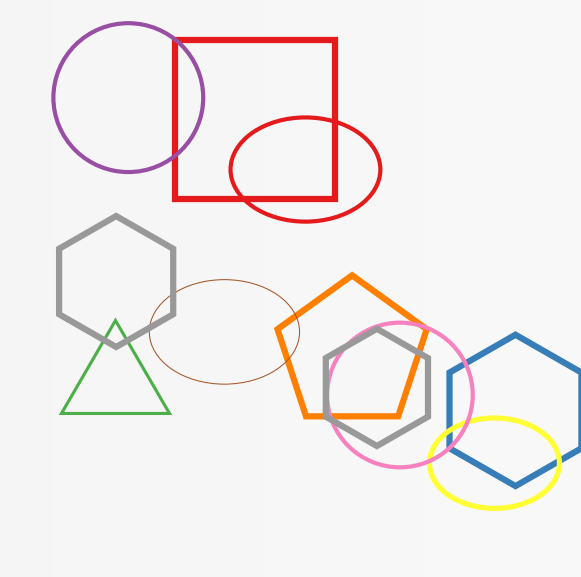[{"shape": "square", "thickness": 3, "radius": 0.69, "center": [0.438, 0.792]}, {"shape": "oval", "thickness": 2, "radius": 0.64, "center": [0.526, 0.706]}, {"shape": "hexagon", "thickness": 3, "radius": 0.66, "center": [0.887, 0.288]}, {"shape": "triangle", "thickness": 1.5, "radius": 0.54, "center": [0.199, 0.337]}, {"shape": "circle", "thickness": 2, "radius": 0.64, "center": [0.221, 0.83]}, {"shape": "pentagon", "thickness": 3, "radius": 0.67, "center": [0.606, 0.387]}, {"shape": "oval", "thickness": 2.5, "radius": 0.56, "center": [0.851, 0.197]}, {"shape": "oval", "thickness": 0.5, "radius": 0.65, "center": [0.386, 0.424]}, {"shape": "circle", "thickness": 2, "radius": 0.63, "center": [0.688, 0.315]}, {"shape": "hexagon", "thickness": 3, "radius": 0.51, "center": [0.648, 0.328]}, {"shape": "hexagon", "thickness": 3, "radius": 0.57, "center": [0.2, 0.512]}]